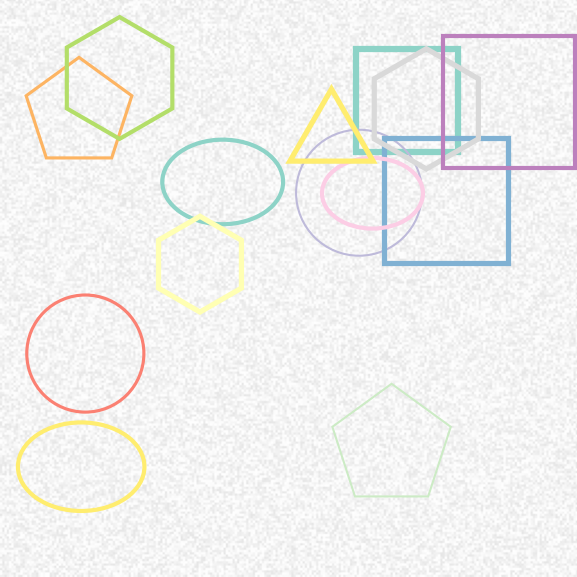[{"shape": "oval", "thickness": 2, "radius": 0.52, "center": [0.386, 0.684]}, {"shape": "square", "thickness": 3, "radius": 0.44, "center": [0.705, 0.825]}, {"shape": "hexagon", "thickness": 2.5, "radius": 0.41, "center": [0.346, 0.542]}, {"shape": "circle", "thickness": 1, "radius": 0.55, "center": [0.622, 0.665]}, {"shape": "circle", "thickness": 1.5, "radius": 0.51, "center": [0.148, 0.387]}, {"shape": "square", "thickness": 2.5, "radius": 0.54, "center": [0.772, 0.651]}, {"shape": "pentagon", "thickness": 1.5, "radius": 0.48, "center": [0.137, 0.804]}, {"shape": "hexagon", "thickness": 2, "radius": 0.53, "center": [0.207, 0.864]}, {"shape": "oval", "thickness": 2, "radius": 0.44, "center": [0.645, 0.664]}, {"shape": "hexagon", "thickness": 2.5, "radius": 0.52, "center": [0.738, 0.811]}, {"shape": "square", "thickness": 2, "radius": 0.57, "center": [0.882, 0.822]}, {"shape": "pentagon", "thickness": 1, "radius": 0.54, "center": [0.678, 0.227]}, {"shape": "oval", "thickness": 2, "radius": 0.55, "center": [0.141, 0.191]}, {"shape": "triangle", "thickness": 2.5, "radius": 0.42, "center": [0.574, 0.762]}]